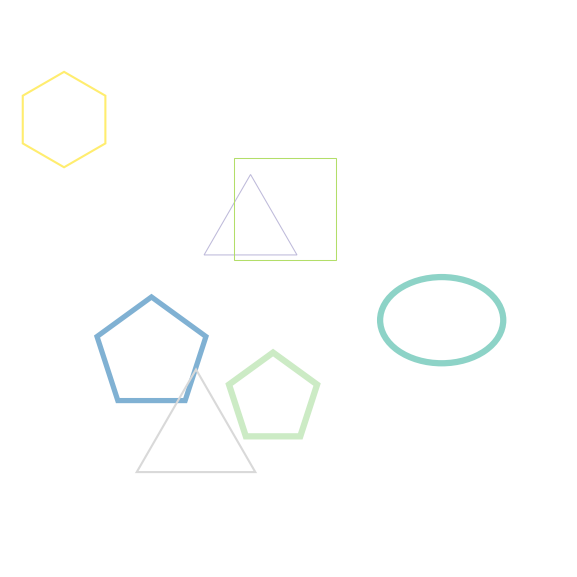[{"shape": "oval", "thickness": 3, "radius": 0.53, "center": [0.765, 0.445]}, {"shape": "triangle", "thickness": 0.5, "radius": 0.46, "center": [0.434, 0.604]}, {"shape": "pentagon", "thickness": 2.5, "radius": 0.5, "center": [0.262, 0.386]}, {"shape": "square", "thickness": 0.5, "radius": 0.44, "center": [0.494, 0.637]}, {"shape": "triangle", "thickness": 1, "radius": 0.59, "center": [0.339, 0.241]}, {"shape": "pentagon", "thickness": 3, "radius": 0.4, "center": [0.473, 0.308]}, {"shape": "hexagon", "thickness": 1, "radius": 0.41, "center": [0.111, 0.792]}]